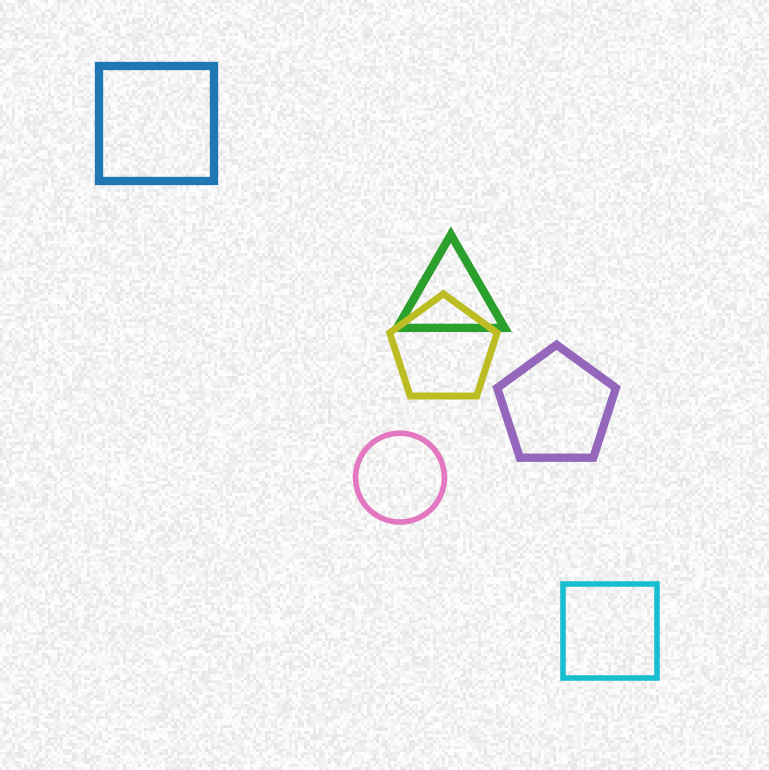[{"shape": "square", "thickness": 3, "radius": 0.37, "center": [0.203, 0.839]}, {"shape": "triangle", "thickness": 3, "radius": 0.4, "center": [0.586, 0.615]}, {"shape": "pentagon", "thickness": 3, "radius": 0.41, "center": [0.723, 0.471]}, {"shape": "circle", "thickness": 2, "radius": 0.29, "center": [0.519, 0.38]}, {"shape": "pentagon", "thickness": 2.5, "radius": 0.37, "center": [0.576, 0.545]}, {"shape": "square", "thickness": 2, "radius": 0.3, "center": [0.792, 0.181]}]